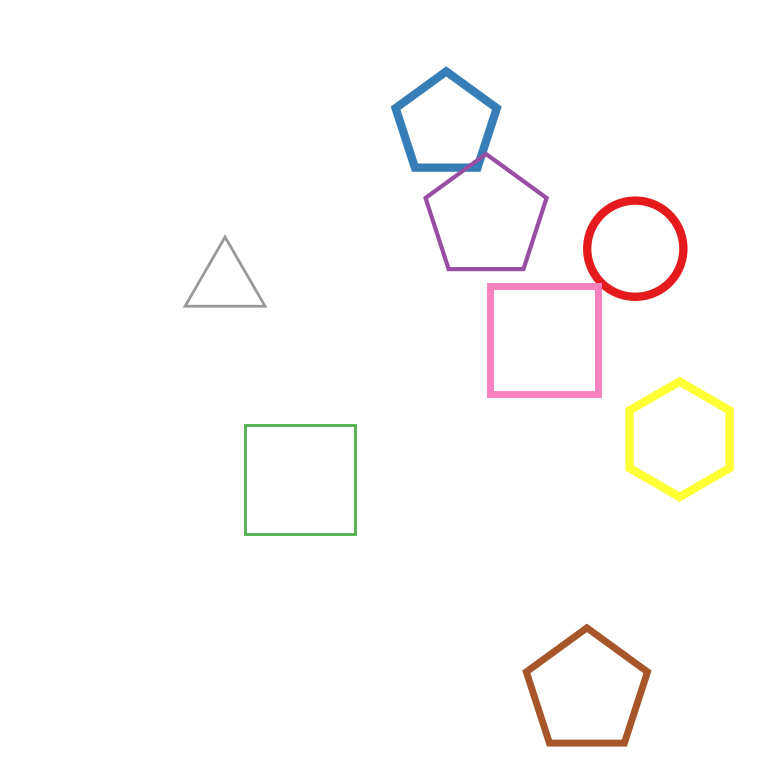[{"shape": "circle", "thickness": 3, "radius": 0.31, "center": [0.825, 0.677]}, {"shape": "pentagon", "thickness": 3, "radius": 0.35, "center": [0.579, 0.838]}, {"shape": "square", "thickness": 1, "radius": 0.36, "center": [0.39, 0.377]}, {"shape": "pentagon", "thickness": 1.5, "radius": 0.41, "center": [0.631, 0.717]}, {"shape": "hexagon", "thickness": 3, "radius": 0.37, "center": [0.883, 0.43]}, {"shape": "pentagon", "thickness": 2.5, "radius": 0.41, "center": [0.762, 0.102]}, {"shape": "square", "thickness": 2.5, "radius": 0.35, "center": [0.707, 0.558]}, {"shape": "triangle", "thickness": 1, "radius": 0.3, "center": [0.292, 0.632]}]